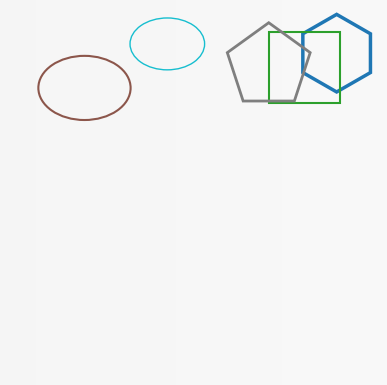[{"shape": "hexagon", "thickness": 2.5, "radius": 0.5, "center": [0.869, 0.862]}, {"shape": "square", "thickness": 1.5, "radius": 0.46, "center": [0.785, 0.825]}, {"shape": "oval", "thickness": 1.5, "radius": 0.6, "center": [0.218, 0.772]}, {"shape": "pentagon", "thickness": 2, "radius": 0.56, "center": [0.694, 0.829]}, {"shape": "oval", "thickness": 1, "radius": 0.48, "center": [0.432, 0.886]}]